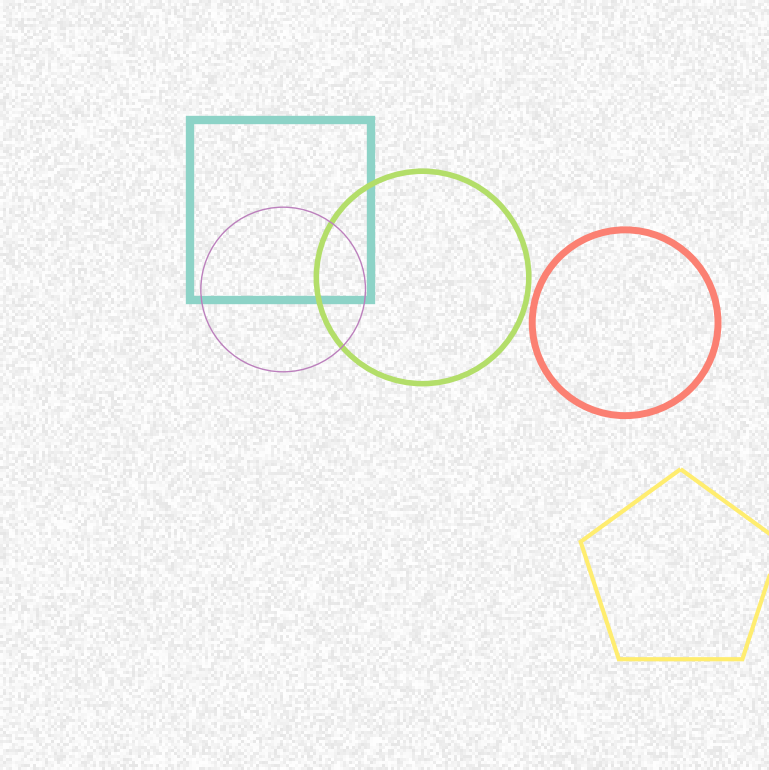[{"shape": "square", "thickness": 3, "radius": 0.59, "center": [0.365, 0.727]}, {"shape": "circle", "thickness": 2.5, "radius": 0.6, "center": [0.812, 0.581]}, {"shape": "circle", "thickness": 2, "radius": 0.69, "center": [0.549, 0.64]}, {"shape": "circle", "thickness": 0.5, "radius": 0.53, "center": [0.368, 0.624]}, {"shape": "pentagon", "thickness": 1.5, "radius": 0.68, "center": [0.884, 0.254]}]